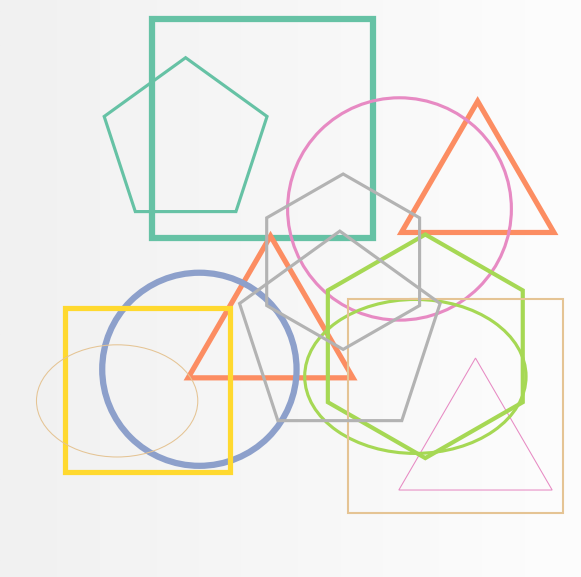[{"shape": "pentagon", "thickness": 1.5, "radius": 0.74, "center": [0.319, 0.752]}, {"shape": "square", "thickness": 3, "radius": 0.95, "center": [0.452, 0.777]}, {"shape": "triangle", "thickness": 2.5, "radius": 0.82, "center": [0.465, 0.427]}, {"shape": "triangle", "thickness": 2.5, "radius": 0.76, "center": [0.822, 0.672]}, {"shape": "circle", "thickness": 3, "radius": 0.84, "center": [0.343, 0.36]}, {"shape": "triangle", "thickness": 0.5, "radius": 0.76, "center": [0.818, 0.227]}, {"shape": "circle", "thickness": 1.5, "radius": 0.96, "center": [0.687, 0.637]}, {"shape": "oval", "thickness": 1.5, "radius": 0.95, "center": [0.715, 0.347]}, {"shape": "hexagon", "thickness": 2, "radius": 0.97, "center": [0.732, 0.399]}, {"shape": "square", "thickness": 2.5, "radius": 0.71, "center": [0.253, 0.324]}, {"shape": "square", "thickness": 1, "radius": 0.92, "center": [0.784, 0.296]}, {"shape": "oval", "thickness": 0.5, "radius": 0.69, "center": [0.202, 0.305]}, {"shape": "hexagon", "thickness": 1.5, "radius": 0.76, "center": [0.59, 0.546]}, {"shape": "pentagon", "thickness": 1.5, "radius": 0.91, "center": [0.585, 0.418]}]